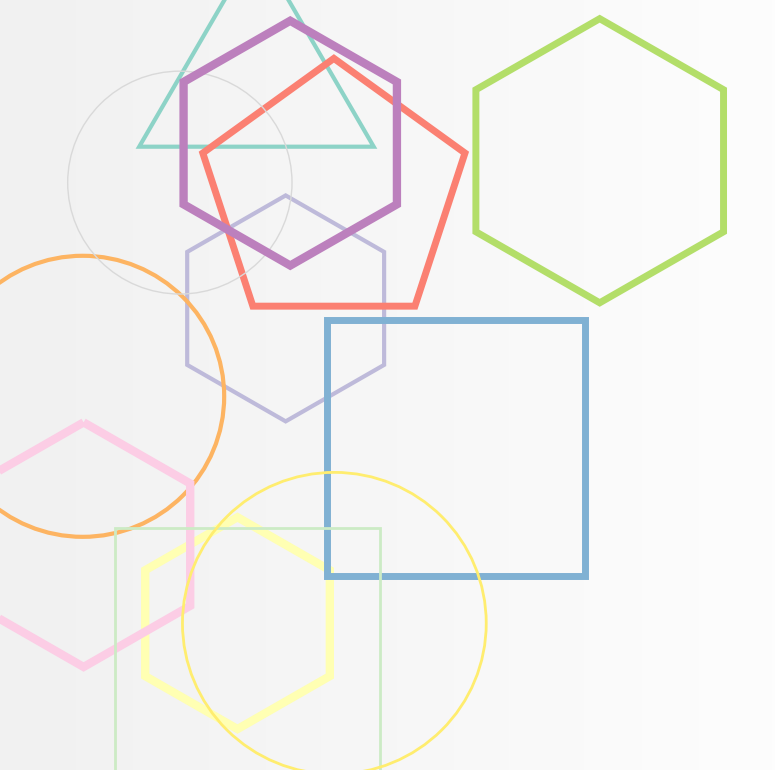[{"shape": "triangle", "thickness": 1.5, "radius": 0.87, "center": [0.331, 0.897]}, {"shape": "hexagon", "thickness": 3, "radius": 0.69, "center": [0.306, 0.191]}, {"shape": "hexagon", "thickness": 1.5, "radius": 0.73, "center": [0.369, 0.599]}, {"shape": "pentagon", "thickness": 2.5, "radius": 0.89, "center": [0.431, 0.746]}, {"shape": "square", "thickness": 2.5, "radius": 0.83, "center": [0.588, 0.418]}, {"shape": "circle", "thickness": 1.5, "radius": 0.91, "center": [0.107, 0.485]}, {"shape": "hexagon", "thickness": 2.5, "radius": 0.92, "center": [0.774, 0.791]}, {"shape": "hexagon", "thickness": 3, "radius": 0.79, "center": [0.108, 0.293]}, {"shape": "circle", "thickness": 0.5, "radius": 0.72, "center": [0.232, 0.763]}, {"shape": "hexagon", "thickness": 3, "radius": 0.79, "center": [0.375, 0.814]}, {"shape": "square", "thickness": 1, "radius": 0.85, "center": [0.32, 0.143]}, {"shape": "circle", "thickness": 1, "radius": 0.98, "center": [0.431, 0.191]}]